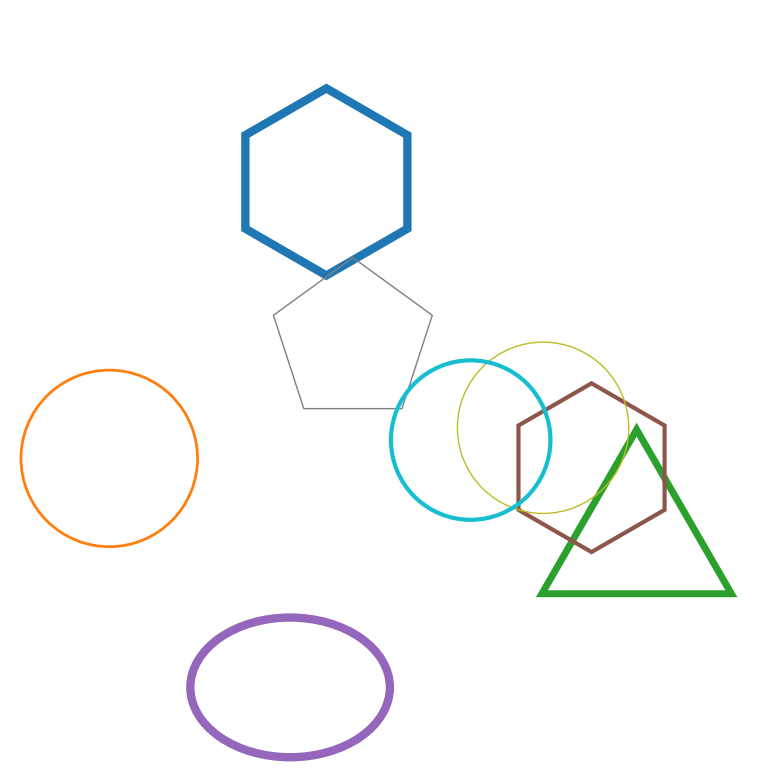[{"shape": "hexagon", "thickness": 3, "radius": 0.61, "center": [0.424, 0.764]}, {"shape": "circle", "thickness": 1, "radius": 0.57, "center": [0.142, 0.405]}, {"shape": "triangle", "thickness": 2.5, "radius": 0.71, "center": [0.827, 0.3]}, {"shape": "oval", "thickness": 3, "radius": 0.65, "center": [0.377, 0.107]}, {"shape": "hexagon", "thickness": 1.5, "radius": 0.55, "center": [0.768, 0.393]}, {"shape": "pentagon", "thickness": 0.5, "radius": 0.54, "center": [0.458, 0.557]}, {"shape": "circle", "thickness": 0.5, "radius": 0.56, "center": [0.705, 0.444]}, {"shape": "circle", "thickness": 1.5, "radius": 0.52, "center": [0.611, 0.428]}]